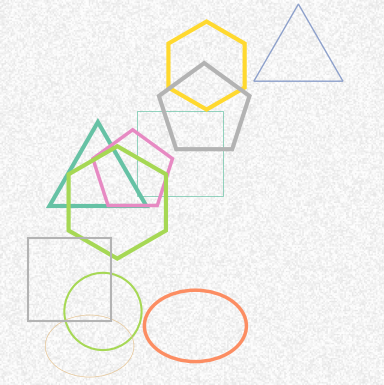[{"shape": "square", "thickness": 0.5, "radius": 0.55, "center": [0.467, 0.602]}, {"shape": "triangle", "thickness": 3, "radius": 0.73, "center": [0.254, 0.538]}, {"shape": "oval", "thickness": 2.5, "radius": 0.66, "center": [0.508, 0.153]}, {"shape": "triangle", "thickness": 1, "radius": 0.67, "center": [0.775, 0.856]}, {"shape": "pentagon", "thickness": 2.5, "radius": 0.54, "center": [0.345, 0.554]}, {"shape": "circle", "thickness": 1.5, "radius": 0.5, "center": [0.267, 0.191]}, {"shape": "hexagon", "thickness": 3, "radius": 0.73, "center": [0.305, 0.474]}, {"shape": "hexagon", "thickness": 3, "radius": 0.57, "center": [0.536, 0.83]}, {"shape": "oval", "thickness": 0.5, "radius": 0.58, "center": [0.233, 0.101]}, {"shape": "pentagon", "thickness": 3, "radius": 0.62, "center": [0.53, 0.713]}, {"shape": "square", "thickness": 1.5, "radius": 0.54, "center": [0.18, 0.273]}]